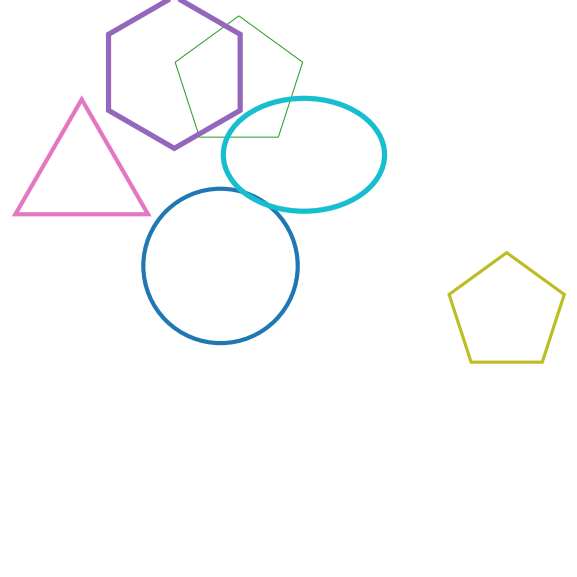[{"shape": "circle", "thickness": 2, "radius": 0.67, "center": [0.382, 0.539]}, {"shape": "pentagon", "thickness": 0.5, "radius": 0.58, "center": [0.414, 0.856]}, {"shape": "hexagon", "thickness": 2.5, "radius": 0.66, "center": [0.302, 0.874]}, {"shape": "triangle", "thickness": 2, "radius": 0.66, "center": [0.141, 0.694]}, {"shape": "pentagon", "thickness": 1.5, "radius": 0.52, "center": [0.877, 0.457]}, {"shape": "oval", "thickness": 2.5, "radius": 0.7, "center": [0.526, 0.731]}]